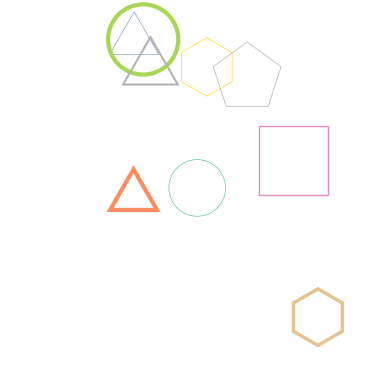[{"shape": "circle", "thickness": 0.5, "radius": 0.37, "center": [0.512, 0.512]}, {"shape": "triangle", "thickness": 3, "radius": 0.35, "center": [0.347, 0.49]}, {"shape": "triangle", "thickness": 0.5, "radius": 0.37, "center": [0.348, 0.895]}, {"shape": "square", "thickness": 1, "radius": 0.45, "center": [0.762, 0.584]}, {"shape": "circle", "thickness": 3, "radius": 0.46, "center": [0.372, 0.897]}, {"shape": "hexagon", "thickness": 0.5, "radius": 0.38, "center": [0.537, 0.826]}, {"shape": "hexagon", "thickness": 2.5, "radius": 0.37, "center": [0.826, 0.176]}, {"shape": "triangle", "thickness": 1.5, "radius": 0.41, "center": [0.391, 0.822]}, {"shape": "pentagon", "thickness": 0.5, "radius": 0.46, "center": [0.642, 0.798]}]